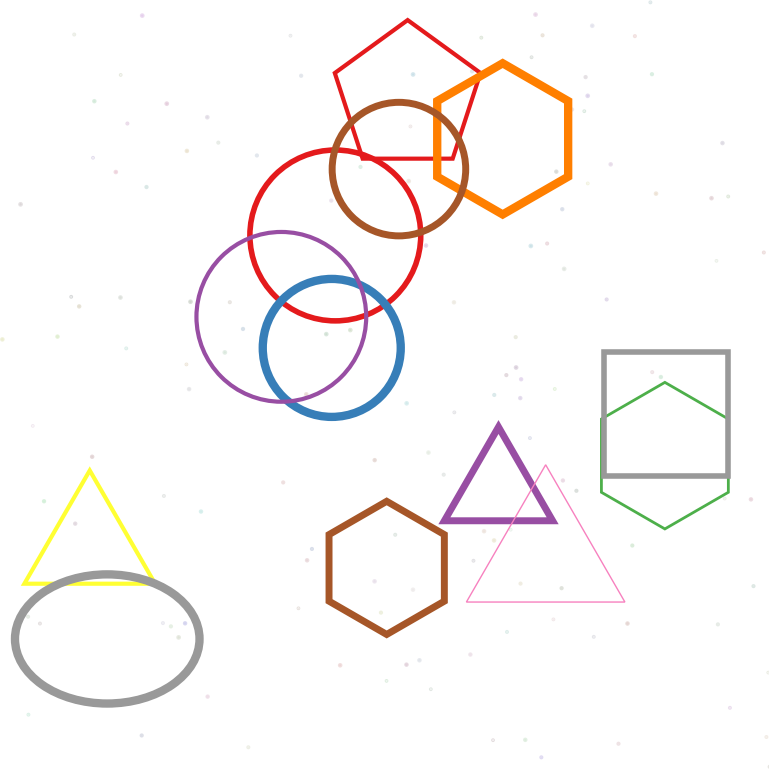[{"shape": "circle", "thickness": 2, "radius": 0.55, "center": [0.435, 0.694]}, {"shape": "pentagon", "thickness": 1.5, "radius": 0.5, "center": [0.529, 0.874]}, {"shape": "circle", "thickness": 3, "radius": 0.45, "center": [0.431, 0.548]}, {"shape": "hexagon", "thickness": 1, "radius": 0.48, "center": [0.863, 0.408]}, {"shape": "circle", "thickness": 1.5, "radius": 0.55, "center": [0.365, 0.589]}, {"shape": "triangle", "thickness": 2.5, "radius": 0.41, "center": [0.647, 0.364]}, {"shape": "hexagon", "thickness": 3, "radius": 0.49, "center": [0.653, 0.82]}, {"shape": "triangle", "thickness": 1.5, "radius": 0.49, "center": [0.117, 0.291]}, {"shape": "circle", "thickness": 2.5, "radius": 0.43, "center": [0.518, 0.78]}, {"shape": "hexagon", "thickness": 2.5, "radius": 0.43, "center": [0.502, 0.262]}, {"shape": "triangle", "thickness": 0.5, "radius": 0.59, "center": [0.709, 0.278]}, {"shape": "square", "thickness": 2, "radius": 0.4, "center": [0.865, 0.462]}, {"shape": "oval", "thickness": 3, "radius": 0.6, "center": [0.139, 0.17]}]